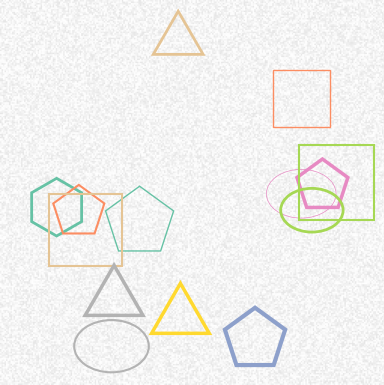[{"shape": "hexagon", "thickness": 2, "radius": 0.37, "center": [0.147, 0.462]}, {"shape": "pentagon", "thickness": 1, "radius": 0.46, "center": [0.363, 0.423]}, {"shape": "pentagon", "thickness": 1.5, "radius": 0.35, "center": [0.205, 0.45]}, {"shape": "square", "thickness": 1, "radius": 0.37, "center": [0.784, 0.744]}, {"shape": "pentagon", "thickness": 3, "radius": 0.41, "center": [0.662, 0.118]}, {"shape": "oval", "thickness": 0.5, "radius": 0.45, "center": [0.782, 0.497]}, {"shape": "pentagon", "thickness": 2.5, "radius": 0.35, "center": [0.837, 0.517]}, {"shape": "oval", "thickness": 2, "radius": 0.41, "center": [0.81, 0.454]}, {"shape": "square", "thickness": 1.5, "radius": 0.49, "center": [0.874, 0.526]}, {"shape": "triangle", "thickness": 2.5, "radius": 0.43, "center": [0.469, 0.177]}, {"shape": "triangle", "thickness": 2, "radius": 0.37, "center": [0.463, 0.896]}, {"shape": "square", "thickness": 1.5, "radius": 0.47, "center": [0.222, 0.402]}, {"shape": "oval", "thickness": 1.5, "radius": 0.48, "center": [0.29, 0.101]}, {"shape": "triangle", "thickness": 2.5, "radius": 0.43, "center": [0.296, 0.224]}]